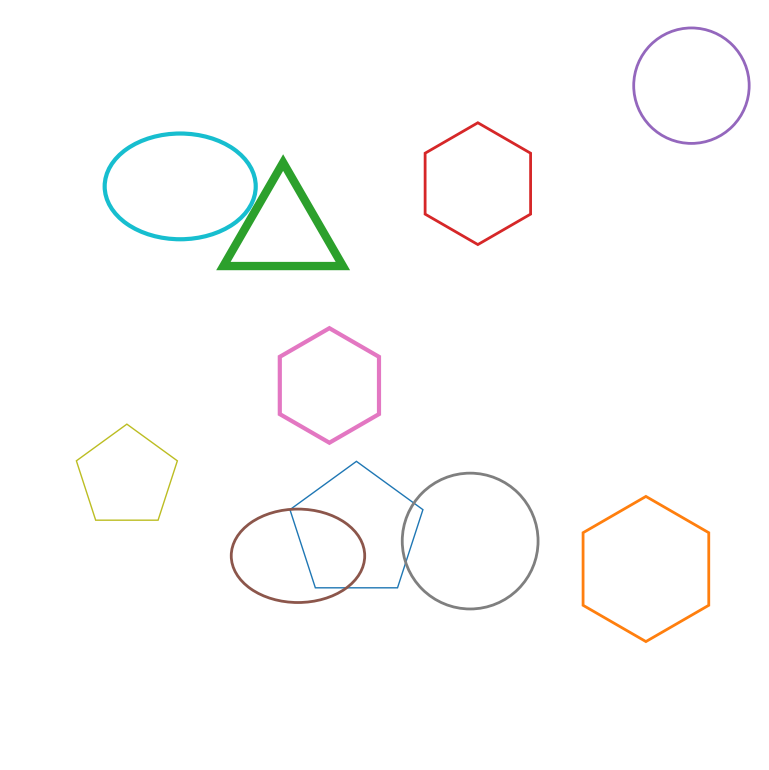[{"shape": "pentagon", "thickness": 0.5, "radius": 0.45, "center": [0.463, 0.31]}, {"shape": "hexagon", "thickness": 1, "radius": 0.47, "center": [0.839, 0.261]}, {"shape": "triangle", "thickness": 3, "radius": 0.45, "center": [0.368, 0.699]}, {"shape": "hexagon", "thickness": 1, "radius": 0.4, "center": [0.621, 0.761]}, {"shape": "circle", "thickness": 1, "radius": 0.37, "center": [0.898, 0.889]}, {"shape": "oval", "thickness": 1, "radius": 0.43, "center": [0.387, 0.278]}, {"shape": "hexagon", "thickness": 1.5, "radius": 0.37, "center": [0.428, 0.499]}, {"shape": "circle", "thickness": 1, "radius": 0.44, "center": [0.611, 0.297]}, {"shape": "pentagon", "thickness": 0.5, "radius": 0.34, "center": [0.165, 0.38]}, {"shape": "oval", "thickness": 1.5, "radius": 0.49, "center": [0.234, 0.758]}]